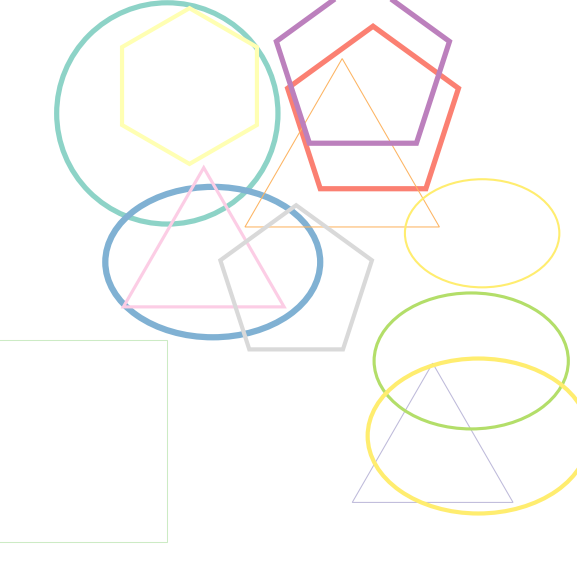[{"shape": "circle", "thickness": 2.5, "radius": 0.96, "center": [0.29, 0.803]}, {"shape": "hexagon", "thickness": 2, "radius": 0.67, "center": [0.328, 0.85]}, {"shape": "triangle", "thickness": 0.5, "radius": 0.8, "center": [0.749, 0.21]}, {"shape": "pentagon", "thickness": 2.5, "radius": 0.78, "center": [0.646, 0.798]}, {"shape": "oval", "thickness": 3, "radius": 0.93, "center": [0.368, 0.545]}, {"shape": "triangle", "thickness": 0.5, "radius": 0.97, "center": [0.593, 0.703]}, {"shape": "oval", "thickness": 1.5, "radius": 0.84, "center": [0.816, 0.374]}, {"shape": "triangle", "thickness": 1.5, "radius": 0.8, "center": [0.353, 0.548]}, {"shape": "pentagon", "thickness": 2, "radius": 0.69, "center": [0.513, 0.506]}, {"shape": "pentagon", "thickness": 2.5, "radius": 0.79, "center": [0.628, 0.879]}, {"shape": "square", "thickness": 0.5, "radius": 0.88, "center": [0.114, 0.236]}, {"shape": "oval", "thickness": 1, "radius": 0.67, "center": [0.835, 0.595]}, {"shape": "oval", "thickness": 2, "radius": 0.96, "center": [0.828, 0.244]}]